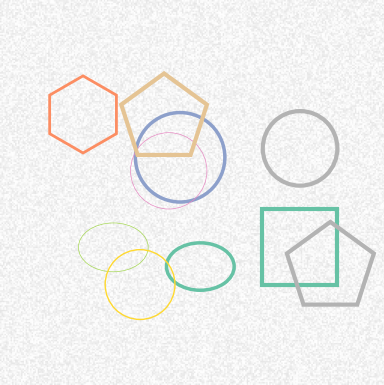[{"shape": "square", "thickness": 3, "radius": 0.49, "center": [0.778, 0.358]}, {"shape": "oval", "thickness": 2.5, "radius": 0.44, "center": [0.52, 0.308]}, {"shape": "hexagon", "thickness": 2, "radius": 0.5, "center": [0.216, 0.703]}, {"shape": "circle", "thickness": 2.5, "radius": 0.58, "center": [0.468, 0.591]}, {"shape": "circle", "thickness": 0.5, "radius": 0.5, "center": [0.438, 0.556]}, {"shape": "oval", "thickness": 0.5, "radius": 0.45, "center": [0.294, 0.358]}, {"shape": "circle", "thickness": 1, "radius": 0.45, "center": [0.364, 0.261]}, {"shape": "pentagon", "thickness": 3, "radius": 0.58, "center": [0.426, 0.692]}, {"shape": "circle", "thickness": 3, "radius": 0.48, "center": [0.779, 0.615]}, {"shape": "pentagon", "thickness": 3, "radius": 0.59, "center": [0.858, 0.305]}]